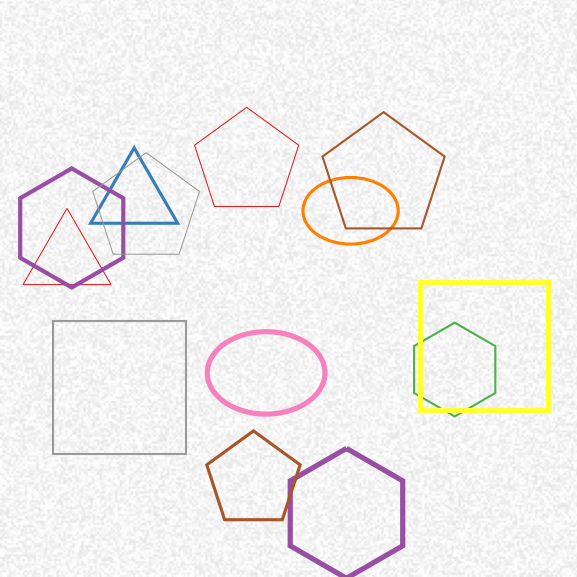[{"shape": "triangle", "thickness": 0.5, "radius": 0.44, "center": [0.116, 0.55]}, {"shape": "pentagon", "thickness": 0.5, "radius": 0.47, "center": [0.427, 0.718]}, {"shape": "triangle", "thickness": 1.5, "radius": 0.43, "center": [0.232, 0.656]}, {"shape": "hexagon", "thickness": 1, "radius": 0.41, "center": [0.787, 0.359]}, {"shape": "hexagon", "thickness": 2.5, "radius": 0.56, "center": [0.6, 0.11]}, {"shape": "hexagon", "thickness": 2, "radius": 0.52, "center": [0.124, 0.604]}, {"shape": "oval", "thickness": 1.5, "radius": 0.41, "center": [0.607, 0.634]}, {"shape": "square", "thickness": 2.5, "radius": 0.55, "center": [0.838, 0.4]}, {"shape": "pentagon", "thickness": 1.5, "radius": 0.43, "center": [0.439, 0.168]}, {"shape": "pentagon", "thickness": 1, "radius": 0.56, "center": [0.664, 0.694]}, {"shape": "oval", "thickness": 2.5, "radius": 0.51, "center": [0.461, 0.353]}, {"shape": "square", "thickness": 1, "radius": 0.58, "center": [0.207, 0.328]}, {"shape": "pentagon", "thickness": 0.5, "radius": 0.49, "center": [0.253, 0.638]}]